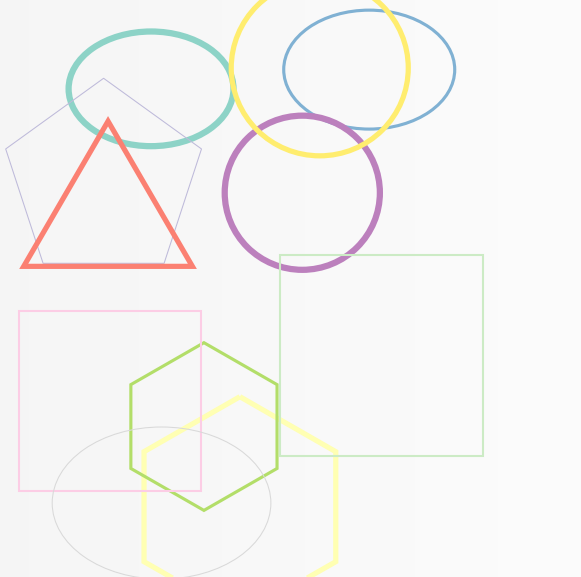[{"shape": "oval", "thickness": 3, "radius": 0.71, "center": [0.26, 0.845]}, {"shape": "hexagon", "thickness": 2.5, "radius": 0.95, "center": [0.413, 0.122]}, {"shape": "pentagon", "thickness": 0.5, "radius": 0.89, "center": [0.178, 0.686]}, {"shape": "triangle", "thickness": 2.5, "radius": 0.84, "center": [0.186, 0.622]}, {"shape": "oval", "thickness": 1.5, "radius": 0.74, "center": [0.635, 0.879]}, {"shape": "hexagon", "thickness": 1.5, "radius": 0.73, "center": [0.351, 0.261]}, {"shape": "square", "thickness": 1, "radius": 0.78, "center": [0.189, 0.305]}, {"shape": "oval", "thickness": 0.5, "radius": 0.94, "center": [0.278, 0.128]}, {"shape": "circle", "thickness": 3, "radius": 0.67, "center": [0.52, 0.665]}, {"shape": "square", "thickness": 1, "radius": 0.87, "center": [0.656, 0.384]}, {"shape": "circle", "thickness": 2.5, "radius": 0.76, "center": [0.55, 0.882]}]